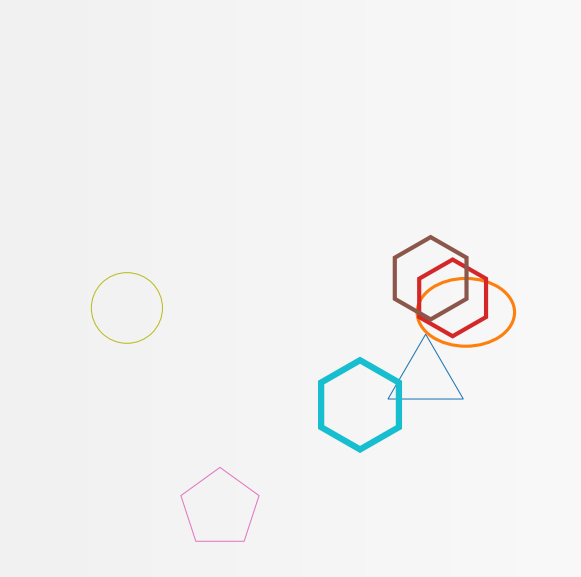[{"shape": "triangle", "thickness": 0.5, "radius": 0.37, "center": [0.732, 0.346]}, {"shape": "oval", "thickness": 1.5, "radius": 0.42, "center": [0.801, 0.458]}, {"shape": "hexagon", "thickness": 2, "radius": 0.33, "center": [0.779, 0.483]}, {"shape": "hexagon", "thickness": 2, "radius": 0.36, "center": [0.741, 0.517]}, {"shape": "pentagon", "thickness": 0.5, "radius": 0.35, "center": [0.378, 0.119]}, {"shape": "circle", "thickness": 0.5, "radius": 0.31, "center": [0.218, 0.466]}, {"shape": "hexagon", "thickness": 3, "radius": 0.39, "center": [0.619, 0.298]}]